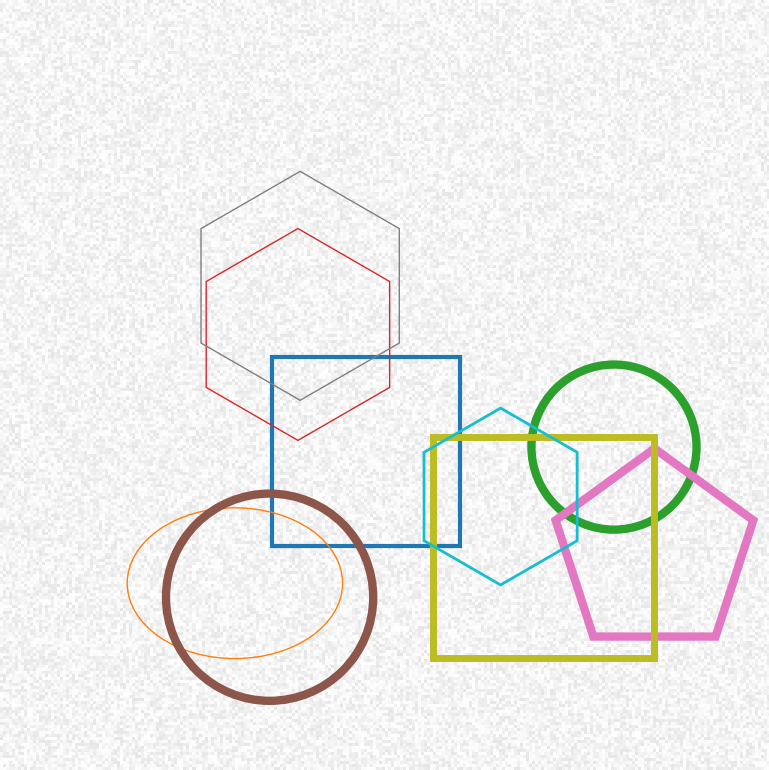[{"shape": "square", "thickness": 1.5, "radius": 0.61, "center": [0.475, 0.413]}, {"shape": "oval", "thickness": 0.5, "radius": 0.7, "center": [0.305, 0.243]}, {"shape": "circle", "thickness": 3, "radius": 0.54, "center": [0.797, 0.419]}, {"shape": "hexagon", "thickness": 0.5, "radius": 0.69, "center": [0.387, 0.566]}, {"shape": "circle", "thickness": 3, "radius": 0.67, "center": [0.35, 0.224]}, {"shape": "pentagon", "thickness": 3, "radius": 0.68, "center": [0.85, 0.283]}, {"shape": "hexagon", "thickness": 0.5, "radius": 0.74, "center": [0.39, 0.629]}, {"shape": "square", "thickness": 2.5, "radius": 0.72, "center": [0.706, 0.289]}, {"shape": "hexagon", "thickness": 1, "radius": 0.57, "center": [0.65, 0.355]}]